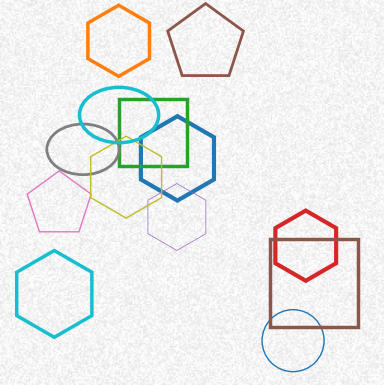[{"shape": "circle", "thickness": 1, "radius": 0.4, "center": [0.761, 0.115]}, {"shape": "hexagon", "thickness": 3, "radius": 0.55, "center": [0.461, 0.589]}, {"shape": "hexagon", "thickness": 2.5, "radius": 0.46, "center": [0.308, 0.894]}, {"shape": "square", "thickness": 2.5, "radius": 0.44, "center": [0.397, 0.656]}, {"shape": "hexagon", "thickness": 3, "radius": 0.46, "center": [0.794, 0.362]}, {"shape": "hexagon", "thickness": 0.5, "radius": 0.43, "center": [0.459, 0.436]}, {"shape": "square", "thickness": 2.5, "radius": 0.57, "center": [0.816, 0.265]}, {"shape": "pentagon", "thickness": 2, "radius": 0.52, "center": [0.534, 0.887]}, {"shape": "pentagon", "thickness": 1, "radius": 0.44, "center": [0.154, 0.469]}, {"shape": "oval", "thickness": 2, "radius": 0.47, "center": [0.216, 0.612]}, {"shape": "hexagon", "thickness": 1, "radius": 0.53, "center": [0.328, 0.54]}, {"shape": "hexagon", "thickness": 2.5, "radius": 0.56, "center": [0.141, 0.237]}, {"shape": "oval", "thickness": 2.5, "radius": 0.51, "center": [0.309, 0.701]}]